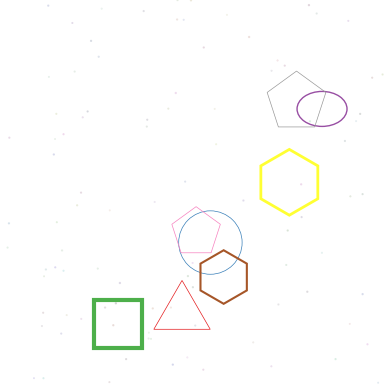[{"shape": "triangle", "thickness": 0.5, "radius": 0.42, "center": [0.473, 0.187]}, {"shape": "circle", "thickness": 0.5, "radius": 0.41, "center": [0.546, 0.37]}, {"shape": "square", "thickness": 3, "radius": 0.31, "center": [0.307, 0.159]}, {"shape": "oval", "thickness": 1, "radius": 0.32, "center": [0.836, 0.717]}, {"shape": "hexagon", "thickness": 2, "radius": 0.43, "center": [0.752, 0.526]}, {"shape": "hexagon", "thickness": 1.5, "radius": 0.35, "center": [0.581, 0.28]}, {"shape": "pentagon", "thickness": 0.5, "radius": 0.33, "center": [0.509, 0.397]}, {"shape": "pentagon", "thickness": 0.5, "radius": 0.4, "center": [0.77, 0.735]}]